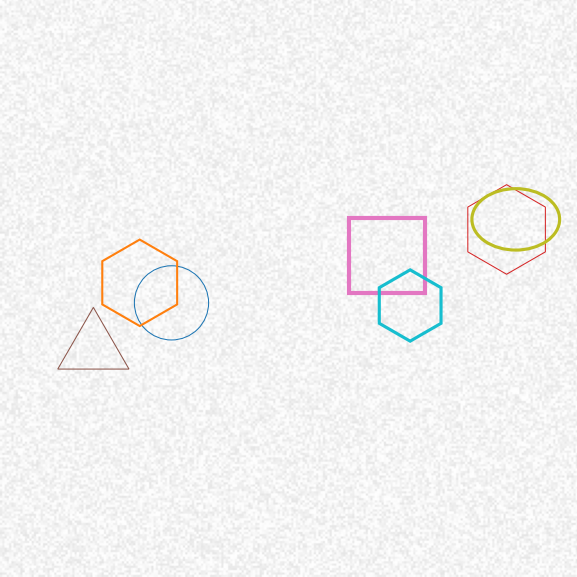[{"shape": "circle", "thickness": 0.5, "radius": 0.32, "center": [0.297, 0.475]}, {"shape": "hexagon", "thickness": 1, "radius": 0.37, "center": [0.242, 0.509]}, {"shape": "hexagon", "thickness": 0.5, "radius": 0.39, "center": [0.877, 0.602]}, {"shape": "triangle", "thickness": 0.5, "radius": 0.36, "center": [0.162, 0.396]}, {"shape": "square", "thickness": 2, "radius": 0.33, "center": [0.67, 0.556]}, {"shape": "oval", "thickness": 1.5, "radius": 0.38, "center": [0.893, 0.619]}, {"shape": "hexagon", "thickness": 1.5, "radius": 0.31, "center": [0.71, 0.47]}]